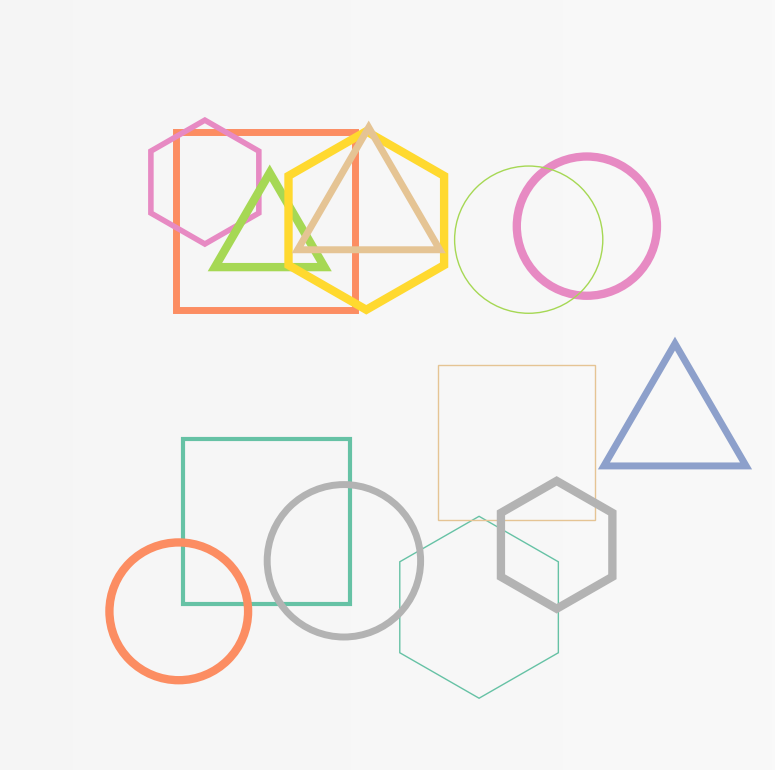[{"shape": "hexagon", "thickness": 0.5, "radius": 0.59, "center": [0.618, 0.211]}, {"shape": "square", "thickness": 1.5, "radius": 0.54, "center": [0.344, 0.323]}, {"shape": "circle", "thickness": 3, "radius": 0.45, "center": [0.231, 0.206]}, {"shape": "square", "thickness": 2.5, "radius": 0.58, "center": [0.342, 0.712]}, {"shape": "triangle", "thickness": 2.5, "radius": 0.53, "center": [0.871, 0.448]}, {"shape": "hexagon", "thickness": 2, "radius": 0.4, "center": [0.264, 0.764]}, {"shape": "circle", "thickness": 3, "radius": 0.45, "center": [0.757, 0.706]}, {"shape": "triangle", "thickness": 3, "radius": 0.41, "center": [0.348, 0.694]}, {"shape": "circle", "thickness": 0.5, "radius": 0.48, "center": [0.682, 0.689]}, {"shape": "hexagon", "thickness": 3, "radius": 0.58, "center": [0.473, 0.714]}, {"shape": "triangle", "thickness": 2.5, "radius": 0.53, "center": [0.476, 0.729]}, {"shape": "square", "thickness": 0.5, "radius": 0.5, "center": [0.666, 0.426]}, {"shape": "hexagon", "thickness": 3, "radius": 0.42, "center": [0.718, 0.292]}, {"shape": "circle", "thickness": 2.5, "radius": 0.49, "center": [0.444, 0.272]}]